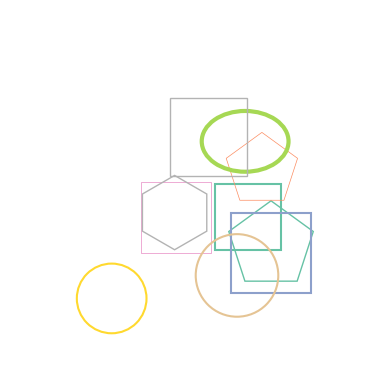[{"shape": "pentagon", "thickness": 1, "radius": 0.58, "center": [0.704, 0.363]}, {"shape": "square", "thickness": 1.5, "radius": 0.43, "center": [0.645, 0.436]}, {"shape": "pentagon", "thickness": 0.5, "radius": 0.49, "center": [0.68, 0.559]}, {"shape": "square", "thickness": 1.5, "radius": 0.52, "center": [0.704, 0.343]}, {"shape": "square", "thickness": 0.5, "radius": 0.46, "center": [0.457, 0.435]}, {"shape": "oval", "thickness": 3, "radius": 0.56, "center": [0.637, 0.633]}, {"shape": "circle", "thickness": 1.5, "radius": 0.45, "center": [0.29, 0.225]}, {"shape": "circle", "thickness": 1.5, "radius": 0.54, "center": [0.616, 0.285]}, {"shape": "square", "thickness": 1, "radius": 0.5, "center": [0.542, 0.644]}, {"shape": "hexagon", "thickness": 1, "radius": 0.48, "center": [0.454, 0.448]}]